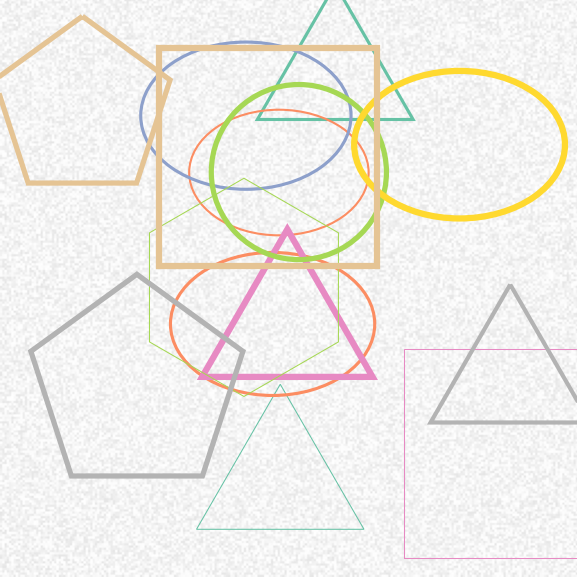[{"shape": "triangle", "thickness": 1.5, "radius": 0.78, "center": [0.58, 0.87]}, {"shape": "triangle", "thickness": 0.5, "radius": 0.84, "center": [0.485, 0.166]}, {"shape": "oval", "thickness": 1.5, "radius": 0.88, "center": [0.472, 0.438]}, {"shape": "oval", "thickness": 1, "radius": 0.78, "center": [0.483, 0.7]}, {"shape": "oval", "thickness": 1.5, "radius": 0.91, "center": [0.426, 0.799]}, {"shape": "square", "thickness": 0.5, "radius": 0.91, "center": [0.881, 0.213]}, {"shape": "triangle", "thickness": 3, "radius": 0.85, "center": [0.498, 0.432]}, {"shape": "circle", "thickness": 2.5, "radius": 0.76, "center": [0.518, 0.701]}, {"shape": "hexagon", "thickness": 0.5, "radius": 0.94, "center": [0.422, 0.502]}, {"shape": "oval", "thickness": 3, "radius": 0.91, "center": [0.796, 0.749]}, {"shape": "square", "thickness": 3, "radius": 0.94, "center": [0.463, 0.727]}, {"shape": "pentagon", "thickness": 2.5, "radius": 0.8, "center": [0.143, 0.811]}, {"shape": "pentagon", "thickness": 2.5, "radius": 0.97, "center": [0.237, 0.331]}, {"shape": "triangle", "thickness": 2, "radius": 0.8, "center": [0.884, 0.347]}]